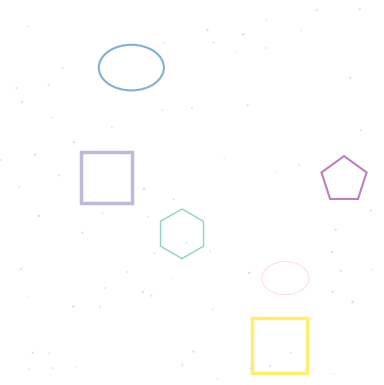[{"shape": "hexagon", "thickness": 1, "radius": 0.32, "center": [0.473, 0.393]}, {"shape": "square", "thickness": 2.5, "radius": 0.33, "center": [0.277, 0.539]}, {"shape": "oval", "thickness": 1.5, "radius": 0.42, "center": [0.341, 0.824]}, {"shape": "oval", "thickness": 0.5, "radius": 0.31, "center": [0.741, 0.278]}, {"shape": "pentagon", "thickness": 1.5, "radius": 0.31, "center": [0.894, 0.533]}, {"shape": "square", "thickness": 2.5, "radius": 0.36, "center": [0.727, 0.103]}]